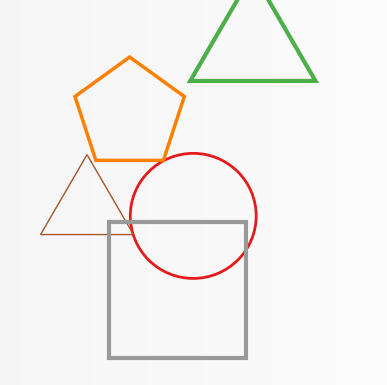[{"shape": "circle", "thickness": 2, "radius": 0.81, "center": [0.499, 0.439]}, {"shape": "triangle", "thickness": 3, "radius": 0.93, "center": [0.653, 0.883]}, {"shape": "pentagon", "thickness": 2.5, "radius": 0.74, "center": [0.335, 0.703]}, {"shape": "triangle", "thickness": 1, "radius": 0.69, "center": [0.225, 0.46]}, {"shape": "square", "thickness": 3, "radius": 0.88, "center": [0.458, 0.247]}]